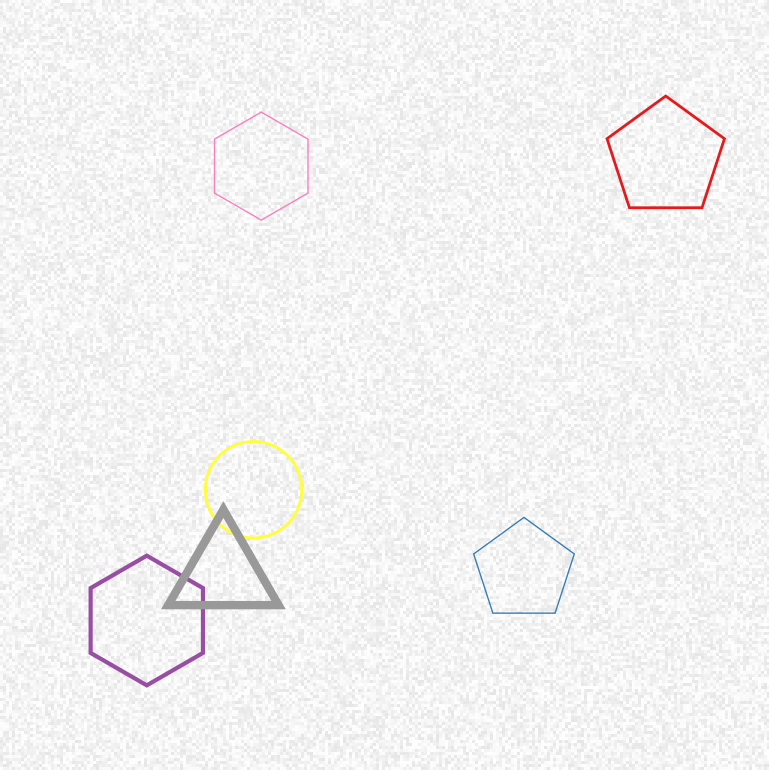[{"shape": "pentagon", "thickness": 1, "radius": 0.4, "center": [0.865, 0.795]}, {"shape": "pentagon", "thickness": 0.5, "radius": 0.34, "center": [0.68, 0.259]}, {"shape": "hexagon", "thickness": 1.5, "radius": 0.42, "center": [0.191, 0.194]}, {"shape": "circle", "thickness": 1, "radius": 0.31, "center": [0.329, 0.364]}, {"shape": "hexagon", "thickness": 0.5, "radius": 0.35, "center": [0.339, 0.784]}, {"shape": "triangle", "thickness": 3, "radius": 0.41, "center": [0.29, 0.255]}]